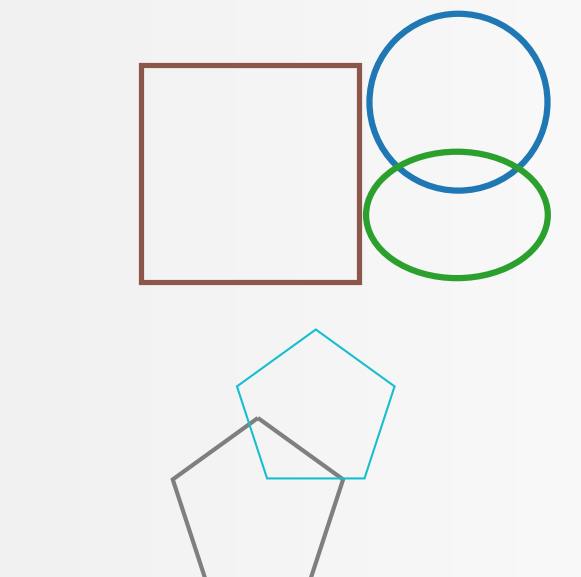[{"shape": "circle", "thickness": 3, "radius": 0.77, "center": [0.789, 0.822]}, {"shape": "oval", "thickness": 3, "radius": 0.78, "center": [0.786, 0.627]}, {"shape": "square", "thickness": 2.5, "radius": 0.94, "center": [0.43, 0.699]}, {"shape": "pentagon", "thickness": 2, "radius": 0.77, "center": [0.444, 0.121]}, {"shape": "pentagon", "thickness": 1, "radius": 0.71, "center": [0.543, 0.286]}]